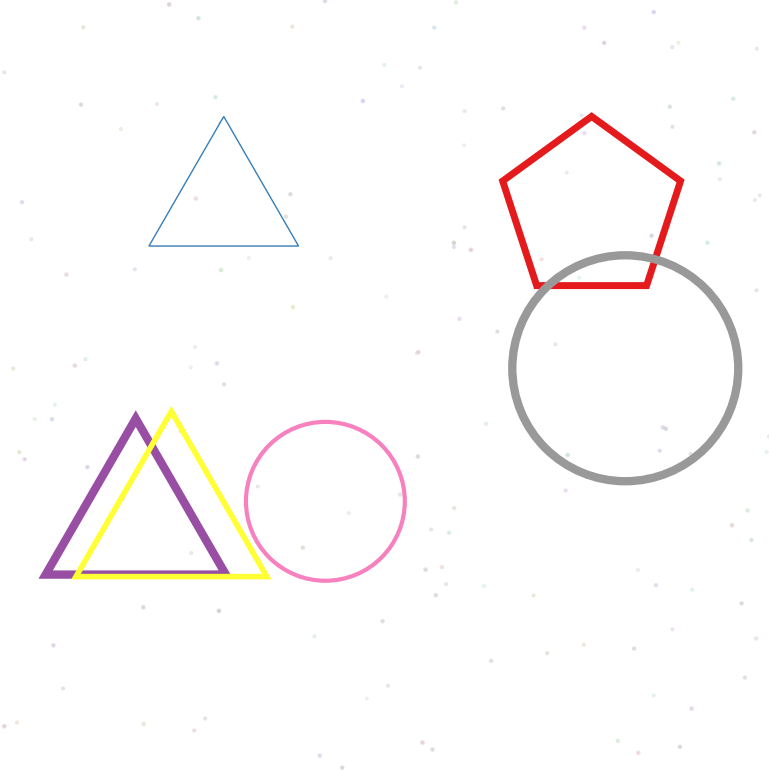[{"shape": "pentagon", "thickness": 2.5, "radius": 0.61, "center": [0.768, 0.727]}, {"shape": "triangle", "thickness": 0.5, "radius": 0.56, "center": [0.291, 0.737]}, {"shape": "triangle", "thickness": 3, "radius": 0.68, "center": [0.176, 0.321]}, {"shape": "triangle", "thickness": 2, "radius": 0.72, "center": [0.223, 0.323]}, {"shape": "circle", "thickness": 1.5, "radius": 0.52, "center": [0.423, 0.349]}, {"shape": "circle", "thickness": 3, "radius": 0.73, "center": [0.812, 0.522]}]